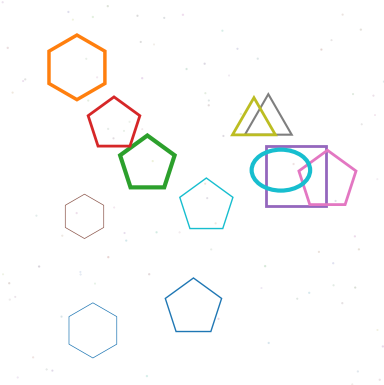[{"shape": "hexagon", "thickness": 0.5, "radius": 0.36, "center": [0.241, 0.142]}, {"shape": "pentagon", "thickness": 1, "radius": 0.38, "center": [0.502, 0.201]}, {"shape": "hexagon", "thickness": 2.5, "radius": 0.42, "center": [0.2, 0.825]}, {"shape": "pentagon", "thickness": 3, "radius": 0.37, "center": [0.383, 0.574]}, {"shape": "pentagon", "thickness": 2, "radius": 0.35, "center": [0.296, 0.678]}, {"shape": "square", "thickness": 2, "radius": 0.39, "center": [0.769, 0.543]}, {"shape": "hexagon", "thickness": 0.5, "radius": 0.29, "center": [0.219, 0.438]}, {"shape": "pentagon", "thickness": 2, "radius": 0.39, "center": [0.851, 0.532]}, {"shape": "triangle", "thickness": 1.5, "radius": 0.35, "center": [0.697, 0.685]}, {"shape": "triangle", "thickness": 2, "radius": 0.32, "center": [0.66, 0.682]}, {"shape": "oval", "thickness": 3, "radius": 0.38, "center": [0.73, 0.558]}, {"shape": "pentagon", "thickness": 1, "radius": 0.36, "center": [0.536, 0.465]}]